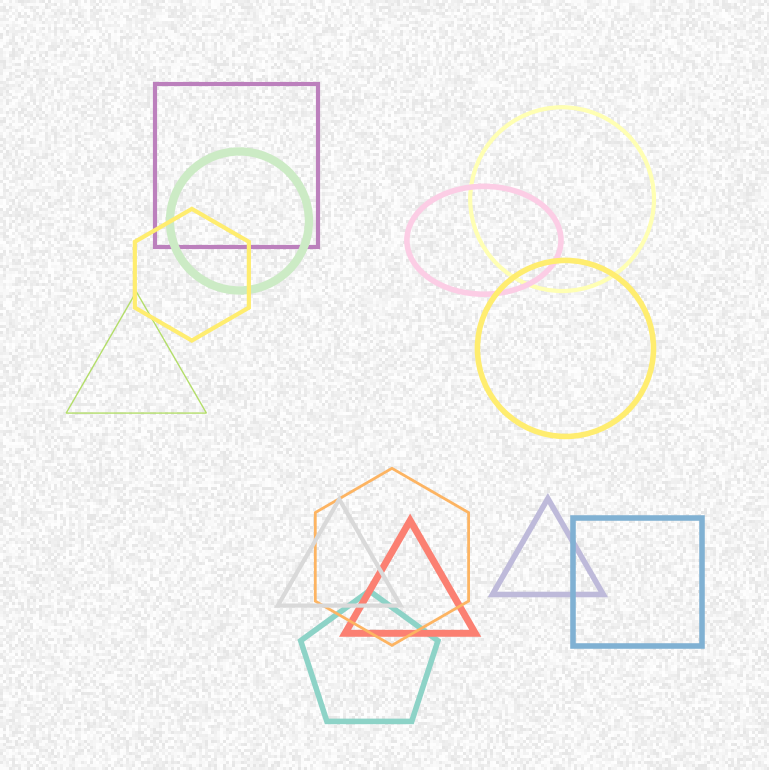[{"shape": "pentagon", "thickness": 2, "radius": 0.47, "center": [0.48, 0.139]}, {"shape": "circle", "thickness": 1.5, "radius": 0.6, "center": [0.73, 0.741]}, {"shape": "triangle", "thickness": 2, "radius": 0.42, "center": [0.712, 0.269]}, {"shape": "triangle", "thickness": 2.5, "radius": 0.49, "center": [0.533, 0.226]}, {"shape": "square", "thickness": 2, "radius": 0.42, "center": [0.828, 0.244]}, {"shape": "hexagon", "thickness": 1, "radius": 0.57, "center": [0.509, 0.277]}, {"shape": "triangle", "thickness": 0.5, "radius": 0.53, "center": [0.177, 0.516]}, {"shape": "oval", "thickness": 2, "radius": 0.5, "center": [0.628, 0.688]}, {"shape": "triangle", "thickness": 1.5, "radius": 0.46, "center": [0.441, 0.26]}, {"shape": "square", "thickness": 1.5, "radius": 0.53, "center": [0.307, 0.785]}, {"shape": "circle", "thickness": 3, "radius": 0.45, "center": [0.311, 0.713]}, {"shape": "circle", "thickness": 2, "radius": 0.57, "center": [0.734, 0.547]}, {"shape": "hexagon", "thickness": 1.5, "radius": 0.43, "center": [0.249, 0.643]}]